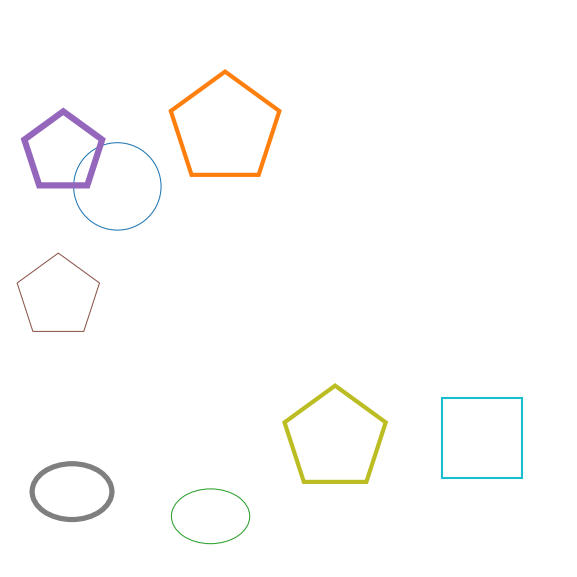[{"shape": "circle", "thickness": 0.5, "radius": 0.38, "center": [0.203, 0.676]}, {"shape": "pentagon", "thickness": 2, "radius": 0.49, "center": [0.39, 0.776]}, {"shape": "oval", "thickness": 0.5, "radius": 0.34, "center": [0.365, 0.105]}, {"shape": "pentagon", "thickness": 3, "radius": 0.35, "center": [0.11, 0.735]}, {"shape": "pentagon", "thickness": 0.5, "radius": 0.37, "center": [0.101, 0.486]}, {"shape": "oval", "thickness": 2.5, "radius": 0.35, "center": [0.125, 0.148]}, {"shape": "pentagon", "thickness": 2, "radius": 0.46, "center": [0.58, 0.239]}, {"shape": "square", "thickness": 1, "radius": 0.35, "center": [0.835, 0.241]}]